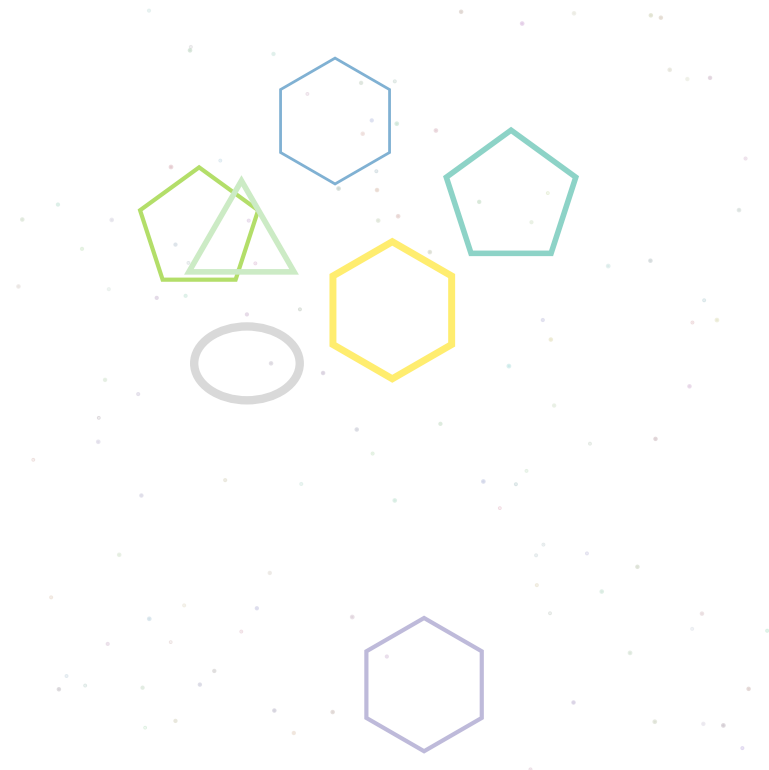[{"shape": "pentagon", "thickness": 2, "radius": 0.44, "center": [0.664, 0.743]}, {"shape": "hexagon", "thickness": 1.5, "radius": 0.43, "center": [0.551, 0.111]}, {"shape": "hexagon", "thickness": 1, "radius": 0.41, "center": [0.435, 0.843]}, {"shape": "pentagon", "thickness": 1.5, "radius": 0.4, "center": [0.259, 0.702]}, {"shape": "oval", "thickness": 3, "radius": 0.34, "center": [0.321, 0.528]}, {"shape": "triangle", "thickness": 2, "radius": 0.39, "center": [0.314, 0.686]}, {"shape": "hexagon", "thickness": 2.5, "radius": 0.45, "center": [0.509, 0.597]}]